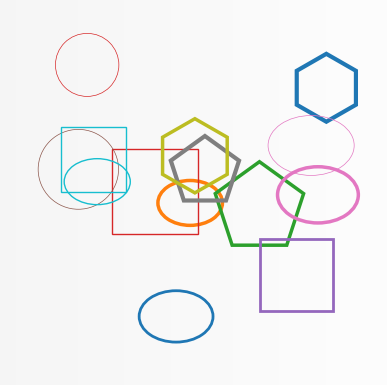[{"shape": "hexagon", "thickness": 3, "radius": 0.44, "center": [0.842, 0.772]}, {"shape": "oval", "thickness": 2, "radius": 0.48, "center": [0.454, 0.178]}, {"shape": "oval", "thickness": 2.5, "radius": 0.42, "center": [0.491, 0.473]}, {"shape": "pentagon", "thickness": 2.5, "radius": 0.6, "center": [0.67, 0.46]}, {"shape": "circle", "thickness": 0.5, "radius": 0.41, "center": [0.225, 0.831]}, {"shape": "square", "thickness": 1, "radius": 0.55, "center": [0.401, 0.502]}, {"shape": "square", "thickness": 2, "radius": 0.47, "center": [0.766, 0.286]}, {"shape": "circle", "thickness": 0.5, "radius": 0.52, "center": [0.202, 0.56]}, {"shape": "oval", "thickness": 2.5, "radius": 0.52, "center": [0.82, 0.494]}, {"shape": "oval", "thickness": 0.5, "radius": 0.56, "center": [0.803, 0.622]}, {"shape": "pentagon", "thickness": 3, "radius": 0.46, "center": [0.529, 0.554]}, {"shape": "hexagon", "thickness": 2.5, "radius": 0.48, "center": [0.503, 0.595]}, {"shape": "square", "thickness": 1, "radius": 0.42, "center": [0.241, 0.585]}, {"shape": "oval", "thickness": 1, "radius": 0.43, "center": [0.251, 0.528]}]